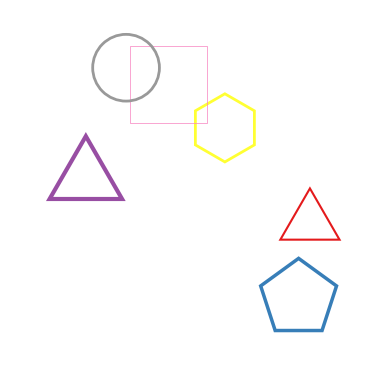[{"shape": "triangle", "thickness": 1.5, "radius": 0.44, "center": [0.805, 0.422]}, {"shape": "pentagon", "thickness": 2.5, "radius": 0.52, "center": [0.776, 0.225]}, {"shape": "triangle", "thickness": 3, "radius": 0.54, "center": [0.223, 0.538]}, {"shape": "hexagon", "thickness": 2, "radius": 0.44, "center": [0.584, 0.668]}, {"shape": "square", "thickness": 0.5, "radius": 0.5, "center": [0.438, 0.781]}, {"shape": "circle", "thickness": 2, "radius": 0.43, "center": [0.327, 0.824]}]